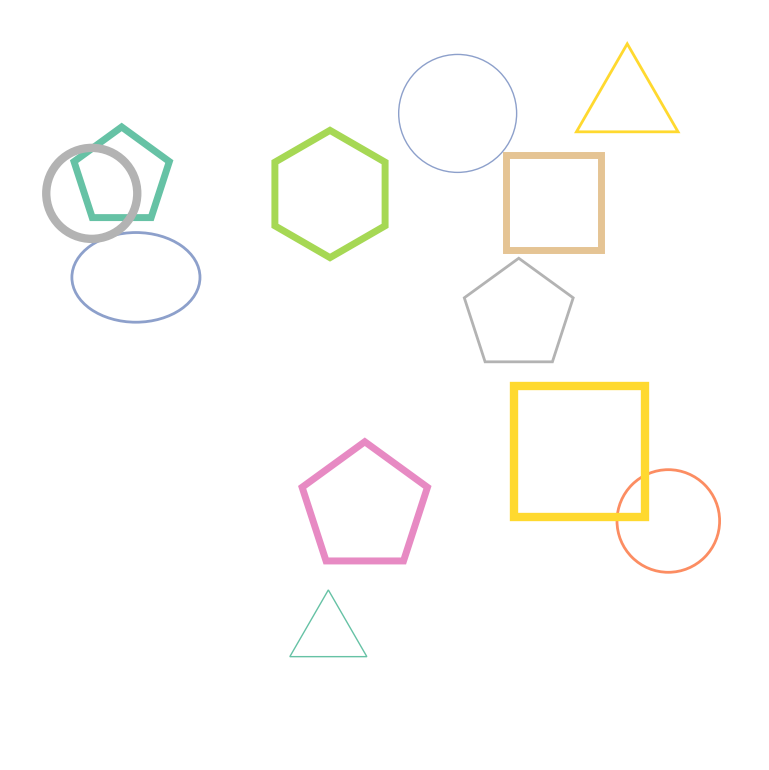[{"shape": "triangle", "thickness": 0.5, "radius": 0.29, "center": [0.426, 0.176]}, {"shape": "pentagon", "thickness": 2.5, "radius": 0.33, "center": [0.158, 0.77]}, {"shape": "circle", "thickness": 1, "radius": 0.33, "center": [0.868, 0.323]}, {"shape": "oval", "thickness": 1, "radius": 0.42, "center": [0.177, 0.64]}, {"shape": "circle", "thickness": 0.5, "radius": 0.38, "center": [0.594, 0.853]}, {"shape": "pentagon", "thickness": 2.5, "radius": 0.43, "center": [0.474, 0.341]}, {"shape": "hexagon", "thickness": 2.5, "radius": 0.41, "center": [0.429, 0.748]}, {"shape": "triangle", "thickness": 1, "radius": 0.38, "center": [0.815, 0.867]}, {"shape": "square", "thickness": 3, "radius": 0.43, "center": [0.752, 0.414]}, {"shape": "square", "thickness": 2.5, "radius": 0.31, "center": [0.719, 0.737]}, {"shape": "pentagon", "thickness": 1, "radius": 0.37, "center": [0.674, 0.59]}, {"shape": "circle", "thickness": 3, "radius": 0.3, "center": [0.119, 0.749]}]